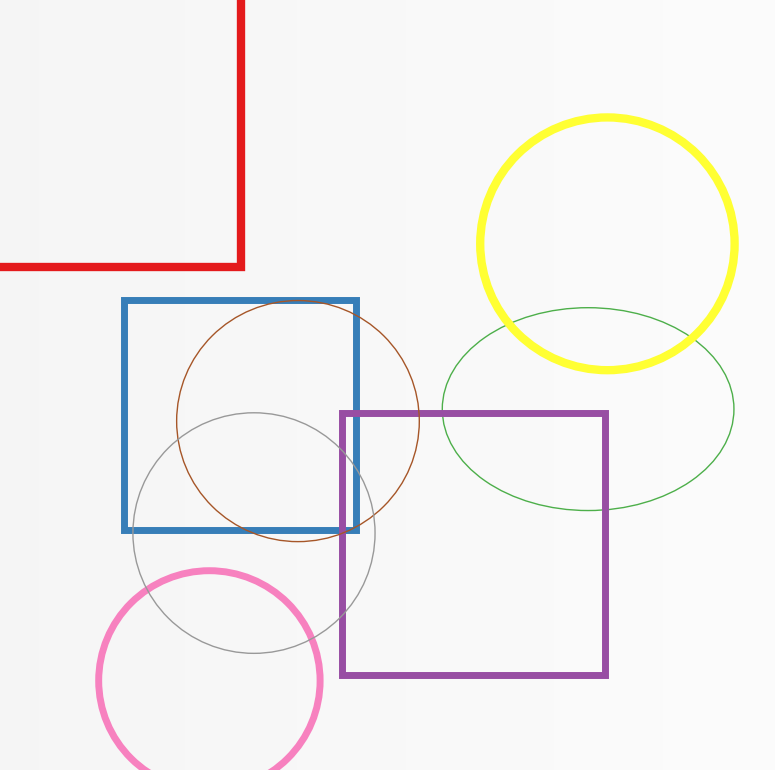[{"shape": "square", "thickness": 3, "radius": 0.9, "center": [0.13, 0.834]}, {"shape": "square", "thickness": 2.5, "radius": 0.75, "center": [0.309, 0.461]}, {"shape": "oval", "thickness": 0.5, "radius": 0.94, "center": [0.759, 0.469]}, {"shape": "square", "thickness": 2.5, "radius": 0.85, "center": [0.611, 0.294]}, {"shape": "circle", "thickness": 3, "radius": 0.82, "center": [0.784, 0.683]}, {"shape": "circle", "thickness": 0.5, "radius": 0.78, "center": [0.384, 0.453]}, {"shape": "circle", "thickness": 2.5, "radius": 0.71, "center": [0.27, 0.116]}, {"shape": "circle", "thickness": 0.5, "radius": 0.78, "center": [0.328, 0.308]}]